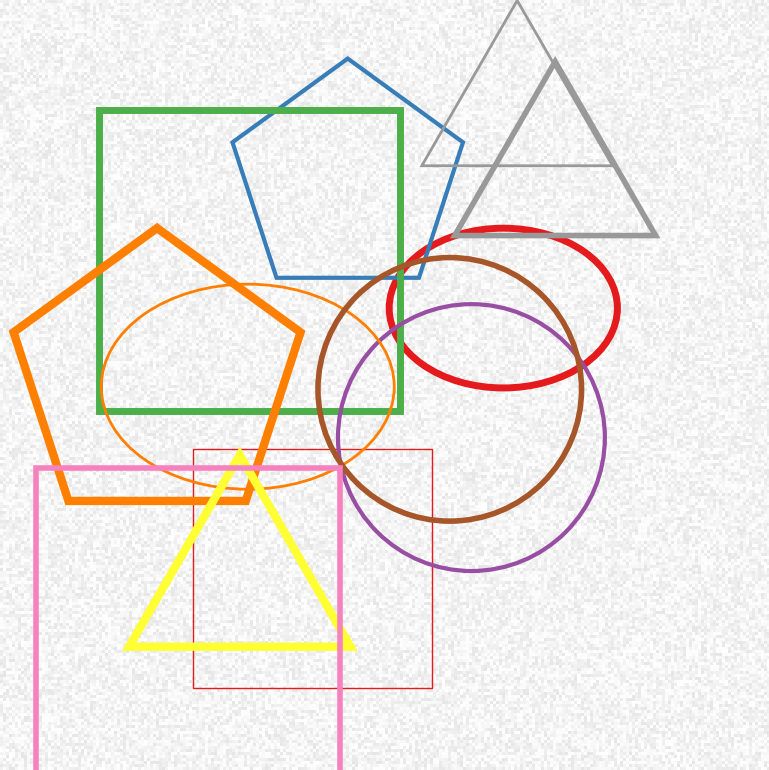[{"shape": "square", "thickness": 0.5, "radius": 0.78, "center": [0.405, 0.261]}, {"shape": "oval", "thickness": 2.5, "radius": 0.74, "center": [0.654, 0.6]}, {"shape": "pentagon", "thickness": 1.5, "radius": 0.79, "center": [0.452, 0.767]}, {"shape": "square", "thickness": 2.5, "radius": 0.98, "center": [0.324, 0.661]}, {"shape": "circle", "thickness": 1.5, "radius": 0.87, "center": [0.612, 0.432]}, {"shape": "oval", "thickness": 1, "radius": 0.95, "center": [0.322, 0.498]}, {"shape": "pentagon", "thickness": 3, "radius": 0.98, "center": [0.204, 0.508]}, {"shape": "triangle", "thickness": 3, "radius": 0.83, "center": [0.311, 0.243]}, {"shape": "circle", "thickness": 2, "radius": 0.86, "center": [0.584, 0.494]}, {"shape": "square", "thickness": 2, "radius": 0.99, "center": [0.244, 0.194]}, {"shape": "triangle", "thickness": 1, "radius": 0.72, "center": [0.672, 0.856]}, {"shape": "triangle", "thickness": 2, "radius": 0.75, "center": [0.721, 0.769]}]